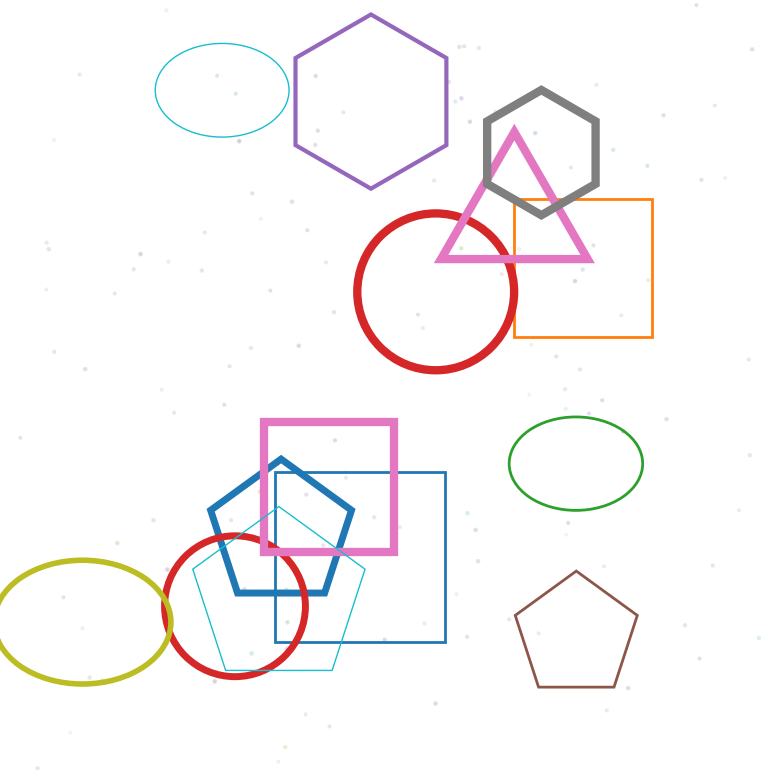[{"shape": "square", "thickness": 1, "radius": 0.55, "center": [0.468, 0.277]}, {"shape": "pentagon", "thickness": 2.5, "radius": 0.48, "center": [0.365, 0.308]}, {"shape": "square", "thickness": 1, "radius": 0.45, "center": [0.757, 0.651]}, {"shape": "oval", "thickness": 1, "radius": 0.43, "center": [0.748, 0.398]}, {"shape": "circle", "thickness": 2.5, "radius": 0.46, "center": [0.305, 0.213]}, {"shape": "circle", "thickness": 3, "radius": 0.51, "center": [0.566, 0.621]}, {"shape": "hexagon", "thickness": 1.5, "radius": 0.57, "center": [0.482, 0.868]}, {"shape": "pentagon", "thickness": 1, "radius": 0.42, "center": [0.748, 0.175]}, {"shape": "triangle", "thickness": 3, "radius": 0.55, "center": [0.668, 0.719]}, {"shape": "square", "thickness": 3, "radius": 0.42, "center": [0.427, 0.367]}, {"shape": "hexagon", "thickness": 3, "radius": 0.41, "center": [0.703, 0.802]}, {"shape": "oval", "thickness": 2, "radius": 0.57, "center": [0.107, 0.192]}, {"shape": "pentagon", "thickness": 0.5, "radius": 0.59, "center": [0.362, 0.224]}, {"shape": "oval", "thickness": 0.5, "radius": 0.43, "center": [0.289, 0.883]}]